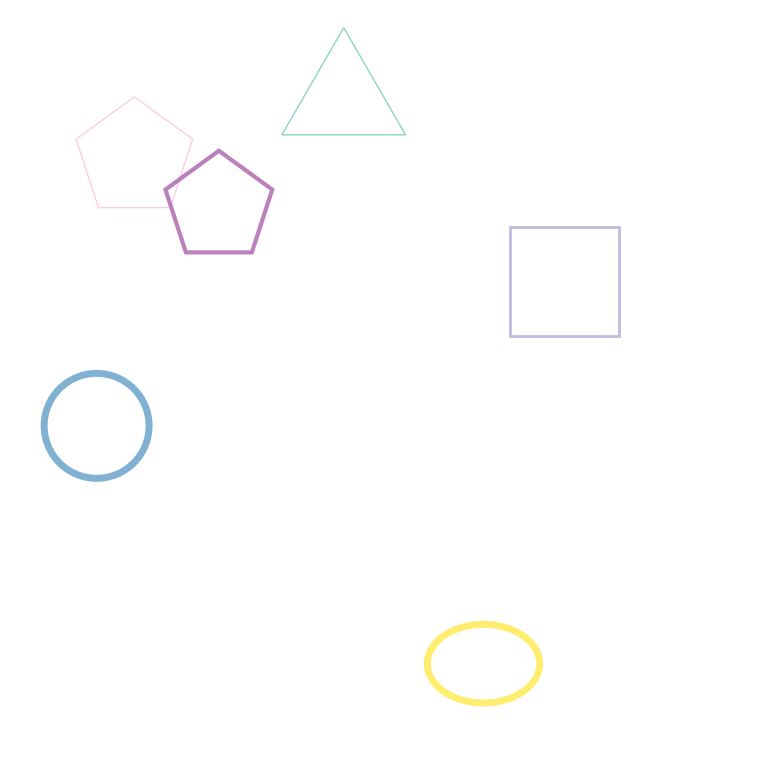[{"shape": "triangle", "thickness": 0.5, "radius": 0.46, "center": [0.446, 0.871]}, {"shape": "square", "thickness": 1, "radius": 0.35, "center": [0.733, 0.635]}, {"shape": "circle", "thickness": 2.5, "radius": 0.34, "center": [0.125, 0.447]}, {"shape": "pentagon", "thickness": 0.5, "radius": 0.4, "center": [0.175, 0.795]}, {"shape": "pentagon", "thickness": 1.5, "radius": 0.36, "center": [0.284, 0.731]}, {"shape": "oval", "thickness": 2.5, "radius": 0.36, "center": [0.628, 0.138]}]